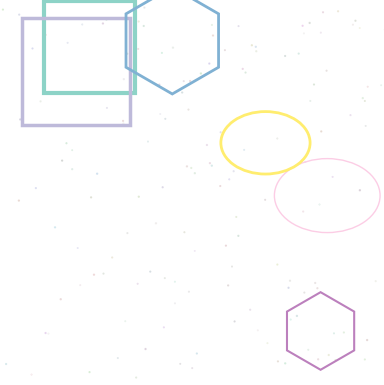[{"shape": "square", "thickness": 3, "radius": 0.6, "center": [0.232, 0.878]}, {"shape": "square", "thickness": 2.5, "radius": 0.7, "center": [0.197, 0.814]}, {"shape": "hexagon", "thickness": 2, "radius": 0.69, "center": [0.447, 0.895]}, {"shape": "oval", "thickness": 1, "radius": 0.69, "center": [0.85, 0.492]}, {"shape": "hexagon", "thickness": 1.5, "radius": 0.5, "center": [0.833, 0.14]}, {"shape": "oval", "thickness": 2, "radius": 0.58, "center": [0.69, 0.629]}]